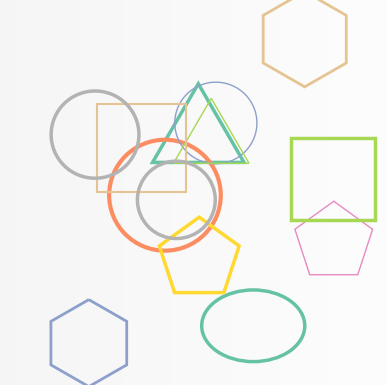[{"shape": "oval", "thickness": 2.5, "radius": 0.67, "center": [0.654, 0.154]}, {"shape": "triangle", "thickness": 2.5, "radius": 0.68, "center": [0.512, 0.646]}, {"shape": "circle", "thickness": 3, "radius": 0.72, "center": [0.426, 0.493]}, {"shape": "hexagon", "thickness": 2, "radius": 0.56, "center": [0.229, 0.109]}, {"shape": "circle", "thickness": 1, "radius": 0.53, "center": [0.557, 0.681]}, {"shape": "pentagon", "thickness": 1, "radius": 0.53, "center": [0.861, 0.372]}, {"shape": "square", "thickness": 2.5, "radius": 0.54, "center": [0.859, 0.535]}, {"shape": "triangle", "thickness": 1, "radius": 0.56, "center": [0.545, 0.632]}, {"shape": "pentagon", "thickness": 2.5, "radius": 0.54, "center": [0.514, 0.328]}, {"shape": "square", "thickness": 1.5, "radius": 0.57, "center": [0.365, 0.615]}, {"shape": "hexagon", "thickness": 2, "radius": 0.62, "center": [0.786, 0.898]}, {"shape": "circle", "thickness": 2.5, "radius": 0.57, "center": [0.245, 0.65]}, {"shape": "circle", "thickness": 2.5, "radius": 0.5, "center": [0.455, 0.481]}]